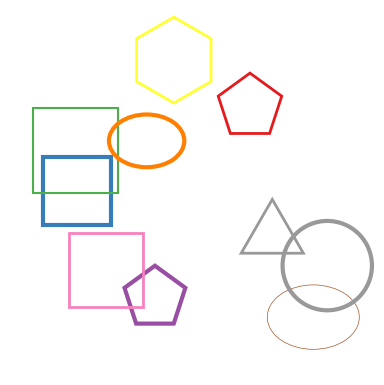[{"shape": "pentagon", "thickness": 2, "radius": 0.43, "center": [0.649, 0.723]}, {"shape": "square", "thickness": 3, "radius": 0.44, "center": [0.2, 0.503]}, {"shape": "square", "thickness": 1.5, "radius": 0.55, "center": [0.196, 0.609]}, {"shape": "pentagon", "thickness": 3, "radius": 0.42, "center": [0.402, 0.227]}, {"shape": "oval", "thickness": 3, "radius": 0.49, "center": [0.381, 0.634]}, {"shape": "hexagon", "thickness": 2, "radius": 0.56, "center": [0.452, 0.844]}, {"shape": "oval", "thickness": 0.5, "radius": 0.6, "center": [0.814, 0.176]}, {"shape": "square", "thickness": 2, "radius": 0.48, "center": [0.275, 0.299]}, {"shape": "circle", "thickness": 3, "radius": 0.58, "center": [0.85, 0.31]}, {"shape": "triangle", "thickness": 2, "radius": 0.47, "center": [0.707, 0.389]}]